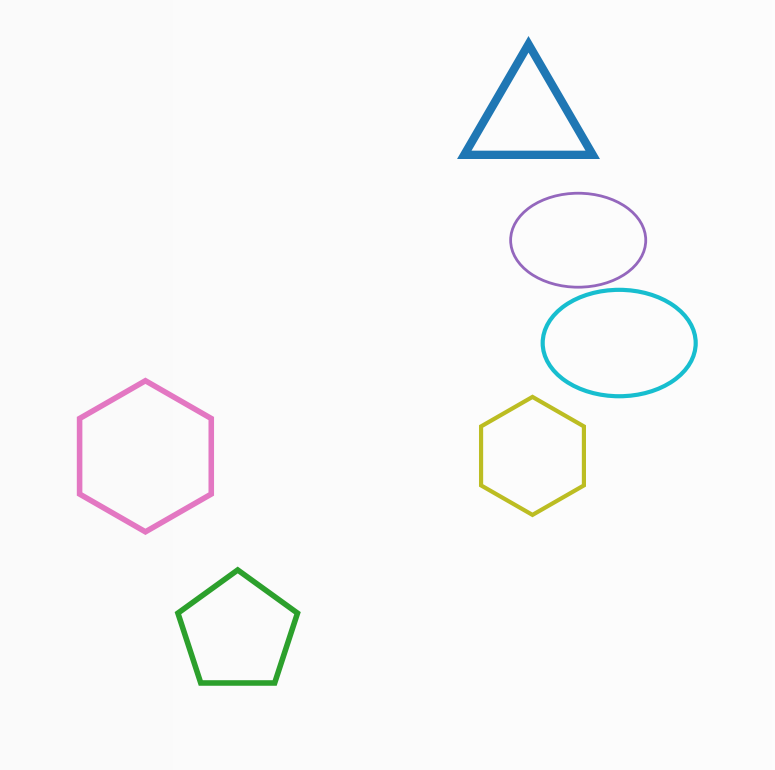[{"shape": "triangle", "thickness": 3, "radius": 0.48, "center": [0.682, 0.847]}, {"shape": "pentagon", "thickness": 2, "radius": 0.41, "center": [0.307, 0.179]}, {"shape": "oval", "thickness": 1, "radius": 0.44, "center": [0.746, 0.688]}, {"shape": "hexagon", "thickness": 2, "radius": 0.49, "center": [0.188, 0.407]}, {"shape": "hexagon", "thickness": 1.5, "radius": 0.38, "center": [0.687, 0.408]}, {"shape": "oval", "thickness": 1.5, "radius": 0.49, "center": [0.799, 0.554]}]